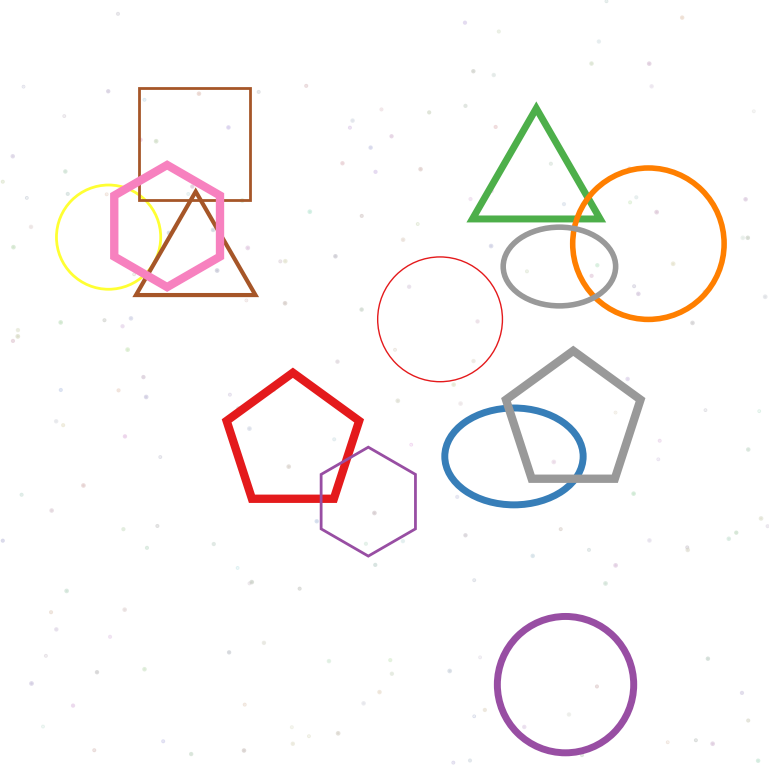[{"shape": "pentagon", "thickness": 3, "radius": 0.45, "center": [0.38, 0.425]}, {"shape": "circle", "thickness": 0.5, "radius": 0.41, "center": [0.572, 0.585]}, {"shape": "oval", "thickness": 2.5, "radius": 0.45, "center": [0.667, 0.407]}, {"shape": "triangle", "thickness": 2.5, "radius": 0.48, "center": [0.696, 0.764]}, {"shape": "circle", "thickness": 2.5, "radius": 0.44, "center": [0.734, 0.111]}, {"shape": "hexagon", "thickness": 1, "radius": 0.35, "center": [0.478, 0.349]}, {"shape": "circle", "thickness": 2, "radius": 0.49, "center": [0.842, 0.684]}, {"shape": "circle", "thickness": 1, "radius": 0.34, "center": [0.141, 0.692]}, {"shape": "square", "thickness": 1, "radius": 0.36, "center": [0.252, 0.813]}, {"shape": "triangle", "thickness": 1.5, "radius": 0.45, "center": [0.254, 0.662]}, {"shape": "hexagon", "thickness": 3, "radius": 0.4, "center": [0.217, 0.706]}, {"shape": "pentagon", "thickness": 3, "radius": 0.46, "center": [0.744, 0.453]}, {"shape": "oval", "thickness": 2, "radius": 0.37, "center": [0.727, 0.654]}]